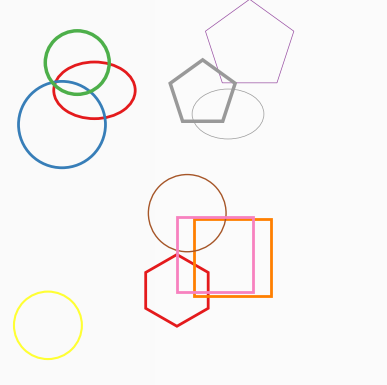[{"shape": "oval", "thickness": 2, "radius": 0.53, "center": [0.244, 0.765]}, {"shape": "hexagon", "thickness": 2, "radius": 0.47, "center": [0.457, 0.246]}, {"shape": "circle", "thickness": 2, "radius": 0.56, "center": [0.16, 0.676]}, {"shape": "circle", "thickness": 2.5, "radius": 0.41, "center": [0.199, 0.837]}, {"shape": "pentagon", "thickness": 0.5, "radius": 0.6, "center": [0.644, 0.882]}, {"shape": "square", "thickness": 2, "radius": 0.5, "center": [0.6, 0.332]}, {"shape": "circle", "thickness": 1.5, "radius": 0.44, "center": [0.124, 0.155]}, {"shape": "circle", "thickness": 1, "radius": 0.5, "center": [0.483, 0.446]}, {"shape": "square", "thickness": 2, "radius": 0.49, "center": [0.554, 0.339]}, {"shape": "pentagon", "thickness": 2.5, "radius": 0.44, "center": [0.523, 0.756]}, {"shape": "oval", "thickness": 0.5, "radius": 0.46, "center": [0.588, 0.704]}]